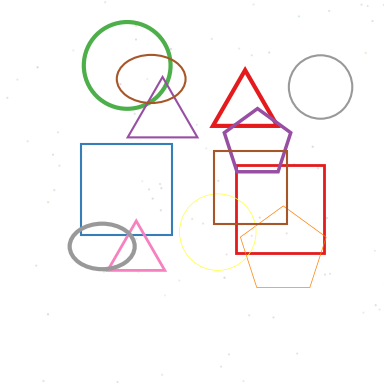[{"shape": "triangle", "thickness": 3, "radius": 0.48, "center": [0.637, 0.721]}, {"shape": "square", "thickness": 2, "radius": 0.57, "center": [0.727, 0.456]}, {"shape": "square", "thickness": 1.5, "radius": 0.59, "center": [0.329, 0.507]}, {"shape": "circle", "thickness": 3, "radius": 0.56, "center": [0.33, 0.83]}, {"shape": "pentagon", "thickness": 2.5, "radius": 0.45, "center": [0.669, 0.627]}, {"shape": "triangle", "thickness": 1.5, "radius": 0.52, "center": [0.422, 0.695]}, {"shape": "pentagon", "thickness": 0.5, "radius": 0.59, "center": [0.736, 0.348]}, {"shape": "circle", "thickness": 0.5, "radius": 0.5, "center": [0.566, 0.397]}, {"shape": "square", "thickness": 1.5, "radius": 0.47, "center": [0.651, 0.513]}, {"shape": "oval", "thickness": 1.5, "radius": 0.45, "center": [0.393, 0.795]}, {"shape": "triangle", "thickness": 2, "radius": 0.43, "center": [0.354, 0.34]}, {"shape": "oval", "thickness": 3, "radius": 0.42, "center": [0.265, 0.36]}, {"shape": "circle", "thickness": 1.5, "radius": 0.41, "center": [0.833, 0.774]}]